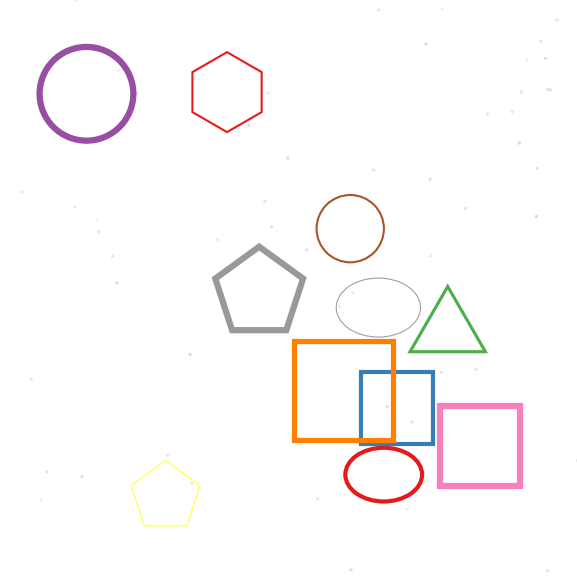[{"shape": "hexagon", "thickness": 1, "radius": 0.35, "center": [0.393, 0.84]}, {"shape": "oval", "thickness": 2, "radius": 0.33, "center": [0.664, 0.177]}, {"shape": "square", "thickness": 2, "radius": 0.31, "center": [0.688, 0.293]}, {"shape": "triangle", "thickness": 1.5, "radius": 0.38, "center": [0.775, 0.428]}, {"shape": "circle", "thickness": 3, "radius": 0.41, "center": [0.15, 0.837]}, {"shape": "square", "thickness": 2.5, "radius": 0.43, "center": [0.595, 0.323]}, {"shape": "pentagon", "thickness": 0.5, "radius": 0.31, "center": [0.287, 0.139]}, {"shape": "circle", "thickness": 1, "radius": 0.29, "center": [0.606, 0.603]}, {"shape": "square", "thickness": 3, "radius": 0.35, "center": [0.831, 0.228]}, {"shape": "pentagon", "thickness": 3, "radius": 0.4, "center": [0.449, 0.492]}, {"shape": "oval", "thickness": 0.5, "radius": 0.36, "center": [0.655, 0.467]}]